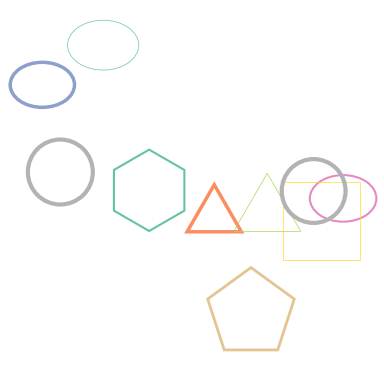[{"shape": "oval", "thickness": 0.5, "radius": 0.46, "center": [0.268, 0.883]}, {"shape": "hexagon", "thickness": 1.5, "radius": 0.53, "center": [0.387, 0.506]}, {"shape": "triangle", "thickness": 2.5, "radius": 0.41, "center": [0.556, 0.439]}, {"shape": "oval", "thickness": 2.5, "radius": 0.42, "center": [0.11, 0.78]}, {"shape": "oval", "thickness": 1.5, "radius": 0.43, "center": [0.891, 0.485]}, {"shape": "triangle", "thickness": 0.5, "radius": 0.5, "center": [0.694, 0.449]}, {"shape": "square", "thickness": 0.5, "radius": 0.5, "center": [0.834, 0.426]}, {"shape": "pentagon", "thickness": 2, "radius": 0.59, "center": [0.652, 0.187]}, {"shape": "circle", "thickness": 3, "radius": 0.41, "center": [0.815, 0.504]}, {"shape": "circle", "thickness": 3, "radius": 0.42, "center": [0.157, 0.553]}]